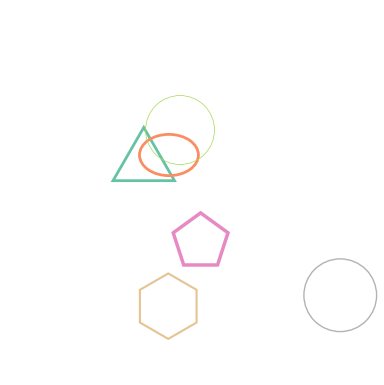[{"shape": "triangle", "thickness": 2, "radius": 0.46, "center": [0.373, 0.577]}, {"shape": "oval", "thickness": 2, "radius": 0.38, "center": [0.439, 0.597]}, {"shape": "pentagon", "thickness": 2.5, "radius": 0.37, "center": [0.521, 0.372]}, {"shape": "circle", "thickness": 0.5, "radius": 0.45, "center": [0.468, 0.662]}, {"shape": "hexagon", "thickness": 1.5, "radius": 0.43, "center": [0.437, 0.205]}, {"shape": "circle", "thickness": 1, "radius": 0.47, "center": [0.884, 0.233]}]